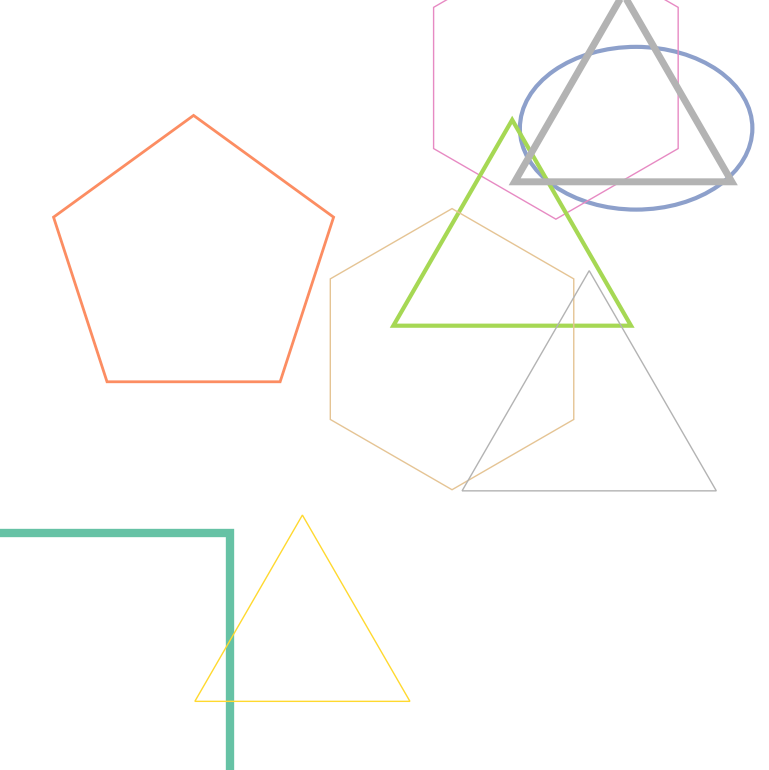[{"shape": "square", "thickness": 3, "radius": 0.91, "center": [0.117, 0.125]}, {"shape": "pentagon", "thickness": 1, "radius": 0.96, "center": [0.251, 0.659]}, {"shape": "oval", "thickness": 1.5, "radius": 0.75, "center": [0.826, 0.833]}, {"shape": "hexagon", "thickness": 0.5, "radius": 0.92, "center": [0.722, 0.899]}, {"shape": "triangle", "thickness": 1.5, "radius": 0.89, "center": [0.665, 0.666]}, {"shape": "triangle", "thickness": 0.5, "radius": 0.81, "center": [0.393, 0.17]}, {"shape": "hexagon", "thickness": 0.5, "radius": 0.91, "center": [0.587, 0.547]}, {"shape": "triangle", "thickness": 2.5, "radius": 0.81, "center": [0.809, 0.845]}, {"shape": "triangle", "thickness": 0.5, "radius": 0.95, "center": [0.765, 0.458]}]